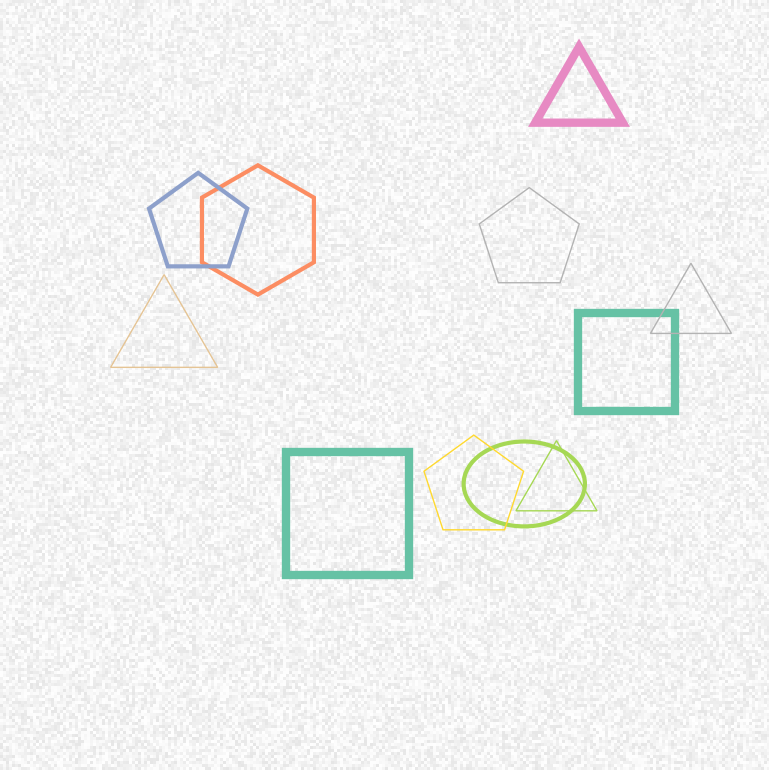[{"shape": "square", "thickness": 3, "radius": 0.4, "center": [0.451, 0.333]}, {"shape": "square", "thickness": 3, "radius": 0.32, "center": [0.814, 0.53]}, {"shape": "hexagon", "thickness": 1.5, "radius": 0.42, "center": [0.335, 0.701]}, {"shape": "pentagon", "thickness": 1.5, "radius": 0.34, "center": [0.257, 0.708]}, {"shape": "triangle", "thickness": 3, "radius": 0.33, "center": [0.752, 0.873]}, {"shape": "triangle", "thickness": 0.5, "radius": 0.3, "center": [0.723, 0.367]}, {"shape": "oval", "thickness": 1.5, "radius": 0.39, "center": [0.681, 0.371]}, {"shape": "pentagon", "thickness": 0.5, "radius": 0.34, "center": [0.615, 0.367]}, {"shape": "triangle", "thickness": 0.5, "radius": 0.4, "center": [0.213, 0.563]}, {"shape": "triangle", "thickness": 0.5, "radius": 0.3, "center": [0.897, 0.597]}, {"shape": "pentagon", "thickness": 0.5, "radius": 0.34, "center": [0.687, 0.688]}]